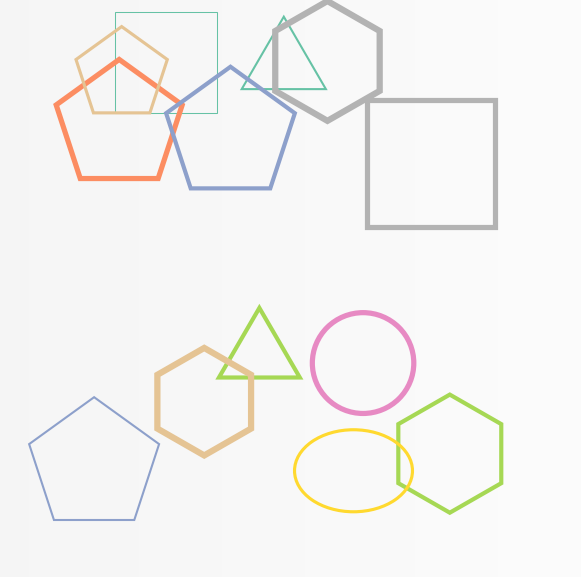[{"shape": "square", "thickness": 0.5, "radius": 0.44, "center": [0.285, 0.891]}, {"shape": "triangle", "thickness": 1, "radius": 0.42, "center": [0.488, 0.887]}, {"shape": "pentagon", "thickness": 2.5, "radius": 0.57, "center": [0.205, 0.782]}, {"shape": "pentagon", "thickness": 2, "radius": 0.58, "center": [0.397, 0.767]}, {"shape": "pentagon", "thickness": 1, "radius": 0.59, "center": [0.162, 0.194]}, {"shape": "circle", "thickness": 2.5, "radius": 0.44, "center": [0.625, 0.37]}, {"shape": "triangle", "thickness": 2, "radius": 0.4, "center": [0.446, 0.386]}, {"shape": "hexagon", "thickness": 2, "radius": 0.51, "center": [0.774, 0.214]}, {"shape": "oval", "thickness": 1.5, "radius": 0.51, "center": [0.608, 0.184]}, {"shape": "hexagon", "thickness": 3, "radius": 0.47, "center": [0.351, 0.304]}, {"shape": "pentagon", "thickness": 1.5, "radius": 0.41, "center": [0.209, 0.871]}, {"shape": "hexagon", "thickness": 3, "radius": 0.52, "center": [0.563, 0.894]}, {"shape": "square", "thickness": 2.5, "radius": 0.55, "center": [0.741, 0.715]}]